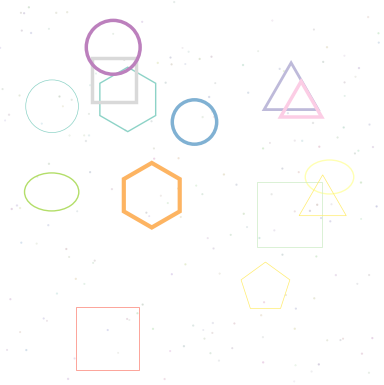[{"shape": "hexagon", "thickness": 1, "radius": 0.42, "center": [0.332, 0.742]}, {"shape": "circle", "thickness": 0.5, "radius": 0.34, "center": [0.135, 0.724]}, {"shape": "oval", "thickness": 1, "radius": 0.32, "center": [0.856, 0.54]}, {"shape": "triangle", "thickness": 2, "radius": 0.41, "center": [0.756, 0.756]}, {"shape": "square", "thickness": 0.5, "radius": 0.41, "center": [0.278, 0.121]}, {"shape": "circle", "thickness": 2.5, "radius": 0.29, "center": [0.505, 0.683]}, {"shape": "hexagon", "thickness": 3, "radius": 0.42, "center": [0.394, 0.493]}, {"shape": "oval", "thickness": 1, "radius": 0.35, "center": [0.134, 0.501]}, {"shape": "triangle", "thickness": 2.5, "radius": 0.31, "center": [0.782, 0.727]}, {"shape": "square", "thickness": 2.5, "radius": 0.29, "center": [0.296, 0.793]}, {"shape": "circle", "thickness": 2.5, "radius": 0.35, "center": [0.294, 0.877]}, {"shape": "square", "thickness": 0.5, "radius": 0.42, "center": [0.751, 0.443]}, {"shape": "triangle", "thickness": 0.5, "radius": 0.35, "center": [0.838, 0.475]}, {"shape": "pentagon", "thickness": 0.5, "radius": 0.33, "center": [0.69, 0.253]}]